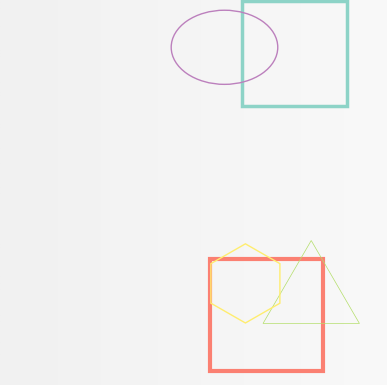[{"shape": "square", "thickness": 2.5, "radius": 0.68, "center": [0.76, 0.861]}, {"shape": "square", "thickness": 3, "radius": 0.73, "center": [0.688, 0.182]}, {"shape": "triangle", "thickness": 0.5, "radius": 0.72, "center": [0.803, 0.232]}, {"shape": "oval", "thickness": 1, "radius": 0.69, "center": [0.579, 0.877]}, {"shape": "hexagon", "thickness": 1, "radius": 0.51, "center": [0.633, 0.264]}]